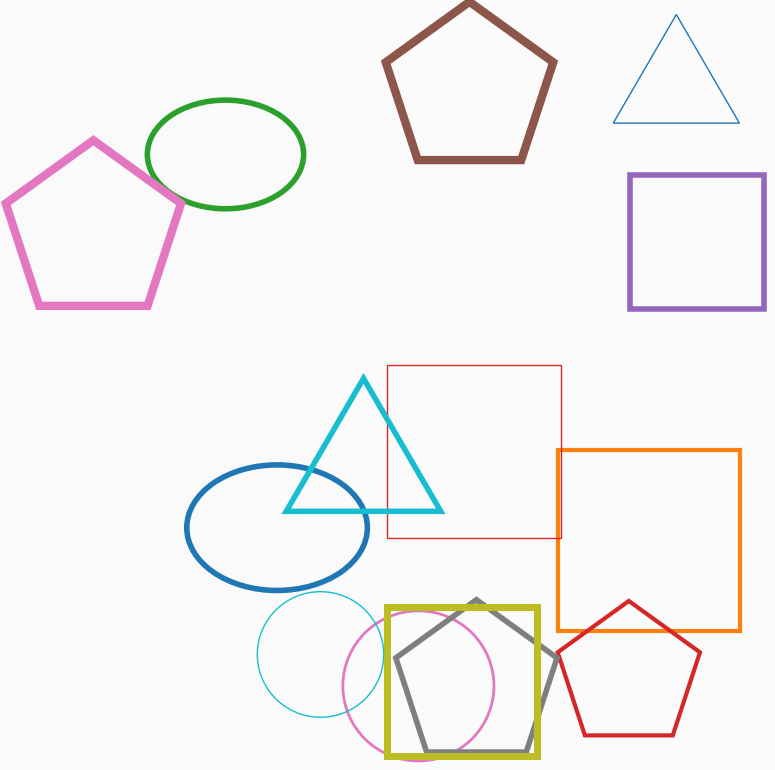[{"shape": "triangle", "thickness": 0.5, "radius": 0.47, "center": [0.873, 0.887]}, {"shape": "oval", "thickness": 2, "radius": 0.58, "center": [0.357, 0.315]}, {"shape": "square", "thickness": 1.5, "radius": 0.59, "center": [0.838, 0.298]}, {"shape": "oval", "thickness": 2, "radius": 0.5, "center": [0.291, 0.799]}, {"shape": "pentagon", "thickness": 1.5, "radius": 0.48, "center": [0.811, 0.123]}, {"shape": "square", "thickness": 0.5, "radius": 0.56, "center": [0.612, 0.414]}, {"shape": "square", "thickness": 2, "radius": 0.43, "center": [0.899, 0.686]}, {"shape": "pentagon", "thickness": 3, "radius": 0.57, "center": [0.606, 0.884]}, {"shape": "pentagon", "thickness": 3, "radius": 0.59, "center": [0.121, 0.699]}, {"shape": "circle", "thickness": 1, "radius": 0.49, "center": [0.54, 0.109]}, {"shape": "pentagon", "thickness": 2, "radius": 0.55, "center": [0.615, 0.112]}, {"shape": "square", "thickness": 2.5, "radius": 0.48, "center": [0.596, 0.115]}, {"shape": "triangle", "thickness": 2, "radius": 0.58, "center": [0.469, 0.393]}, {"shape": "circle", "thickness": 0.5, "radius": 0.41, "center": [0.414, 0.15]}]